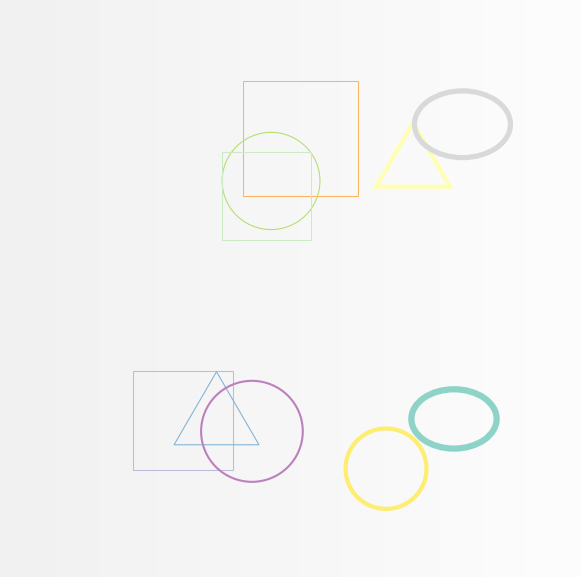[{"shape": "oval", "thickness": 3, "radius": 0.37, "center": [0.781, 0.274]}, {"shape": "triangle", "thickness": 2, "radius": 0.37, "center": [0.711, 0.713]}, {"shape": "square", "thickness": 0.5, "radius": 0.43, "center": [0.314, 0.271]}, {"shape": "triangle", "thickness": 0.5, "radius": 0.42, "center": [0.372, 0.271]}, {"shape": "square", "thickness": 0.5, "radius": 0.5, "center": [0.517, 0.759]}, {"shape": "circle", "thickness": 0.5, "radius": 0.42, "center": [0.466, 0.686]}, {"shape": "oval", "thickness": 2.5, "radius": 0.41, "center": [0.796, 0.784]}, {"shape": "circle", "thickness": 1, "radius": 0.44, "center": [0.433, 0.252]}, {"shape": "square", "thickness": 0.5, "radius": 0.38, "center": [0.459, 0.66]}, {"shape": "circle", "thickness": 2, "radius": 0.35, "center": [0.664, 0.188]}]